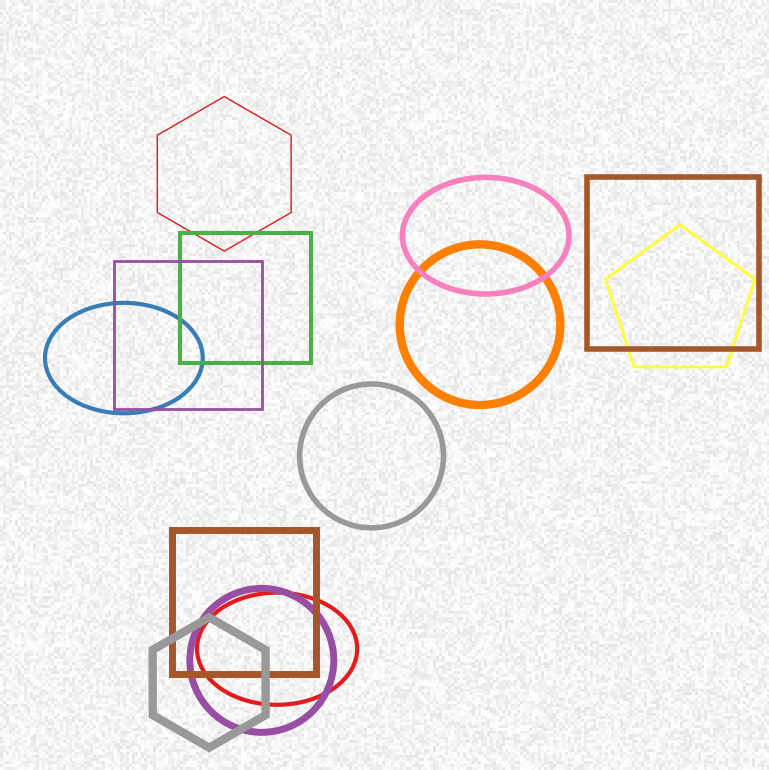[{"shape": "hexagon", "thickness": 0.5, "radius": 0.5, "center": [0.291, 0.774]}, {"shape": "oval", "thickness": 1.5, "radius": 0.52, "center": [0.36, 0.157]}, {"shape": "oval", "thickness": 1.5, "radius": 0.51, "center": [0.161, 0.535]}, {"shape": "square", "thickness": 1.5, "radius": 0.42, "center": [0.319, 0.613]}, {"shape": "square", "thickness": 1, "radius": 0.48, "center": [0.244, 0.565]}, {"shape": "circle", "thickness": 2.5, "radius": 0.47, "center": [0.34, 0.142]}, {"shape": "circle", "thickness": 3, "radius": 0.52, "center": [0.623, 0.578]}, {"shape": "pentagon", "thickness": 1, "radius": 0.51, "center": [0.883, 0.606]}, {"shape": "square", "thickness": 2.5, "radius": 0.47, "center": [0.317, 0.218]}, {"shape": "square", "thickness": 2, "radius": 0.56, "center": [0.874, 0.658]}, {"shape": "oval", "thickness": 2, "radius": 0.54, "center": [0.631, 0.694]}, {"shape": "hexagon", "thickness": 3, "radius": 0.42, "center": [0.272, 0.114]}, {"shape": "circle", "thickness": 2, "radius": 0.47, "center": [0.483, 0.408]}]